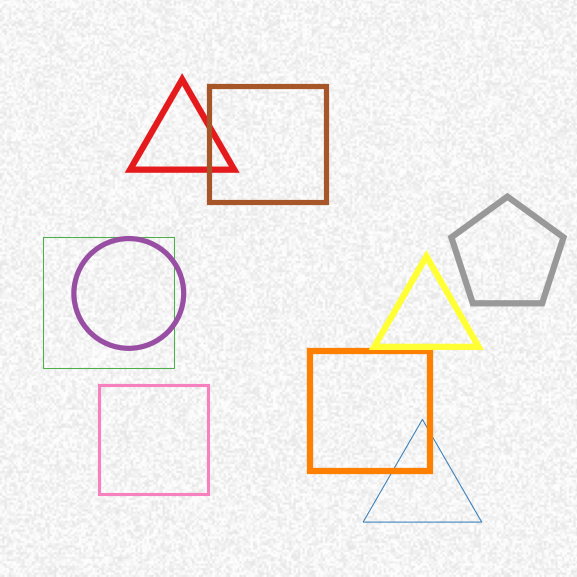[{"shape": "triangle", "thickness": 3, "radius": 0.52, "center": [0.315, 0.757]}, {"shape": "triangle", "thickness": 0.5, "radius": 0.59, "center": [0.731, 0.154]}, {"shape": "square", "thickness": 0.5, "radius": 0.57, "center": [0.188, 0.475]}, {"shape": "circle", "thickness": 2.5, "radius": 0.48, "center": [0.223, 0.491]}, {"shape": "square", "thickness": 3, "radius": 0.52, "center": [0.641, 0.287]}, {"shape": "triangle", "thickness": 3, "radius": 0.52, "center": [0.738, 0.451]}, {"shape": "square", "thickness": 2.5, "radius": 0.5, "center": [0.463, 0.75]}, {"shape": "square", "thickness": 1.5, "radius": 0.47, "center": [0.266, 0.238]}, {"shape": "pentagon", "thickness": 3, "radius": 0.51, "center": [0.879, 0.557]}]